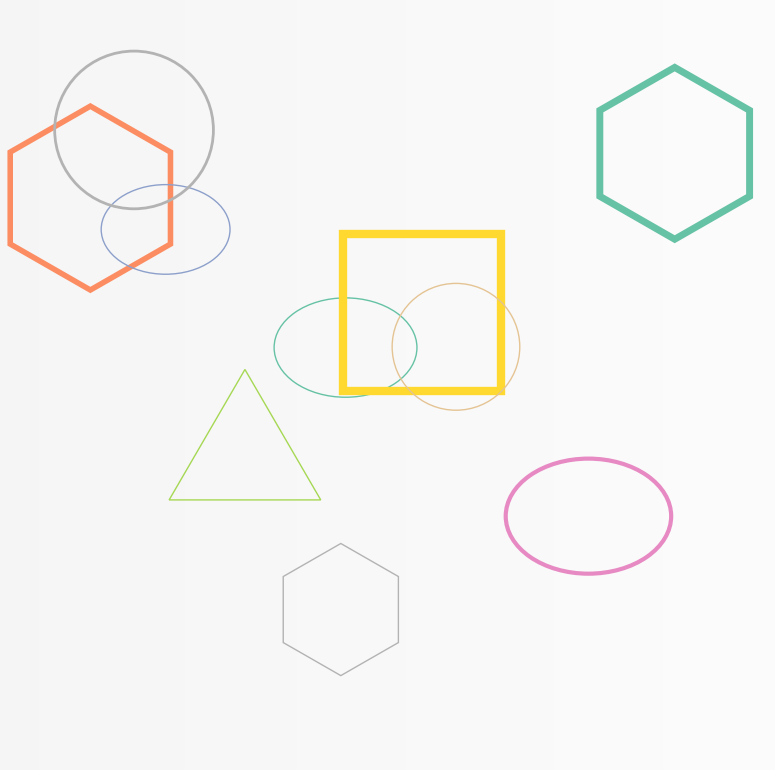[{"shape": "hexagon", "thickness": 2.5, "radius": 0.56, "center": [0.871, 0.801]}, {"shape": "oval", "thickness": 0.5, "radius": 0.46, "center": [0.446, 0.549]}, {"shape": "hexagon", "thickness": 2, "radius": 0.6, "center": [0.117, 0.743]}, {"shape": "oval", "thickness": 0.5, "radius": 0.42, "center": [0.214, 0.702]}, {"shape": "oval", "thickness": 1.5, "radius": 0.53, "center": [0.759, 0.33]}, {"shape": "triangle", "thickness": 0.5, "radius": 0.56, "center": [0.316, 0.407]}, {"shape": "square", "thickness": 3, "radius": 0.51, "center": [0.545, 0.595]}, {"shape": "circle", "thickness": 0.5, "radius": 0.41, "center": [0.588, 0.55]}, {"shape": "hexagon", "thickness": 0.5, "radius": 0.43, "center": [0.44, 0.208]}, {"shape": "circle", "thickness": 1, "radius": 0.51, "center": [0.173, 0.831]}]